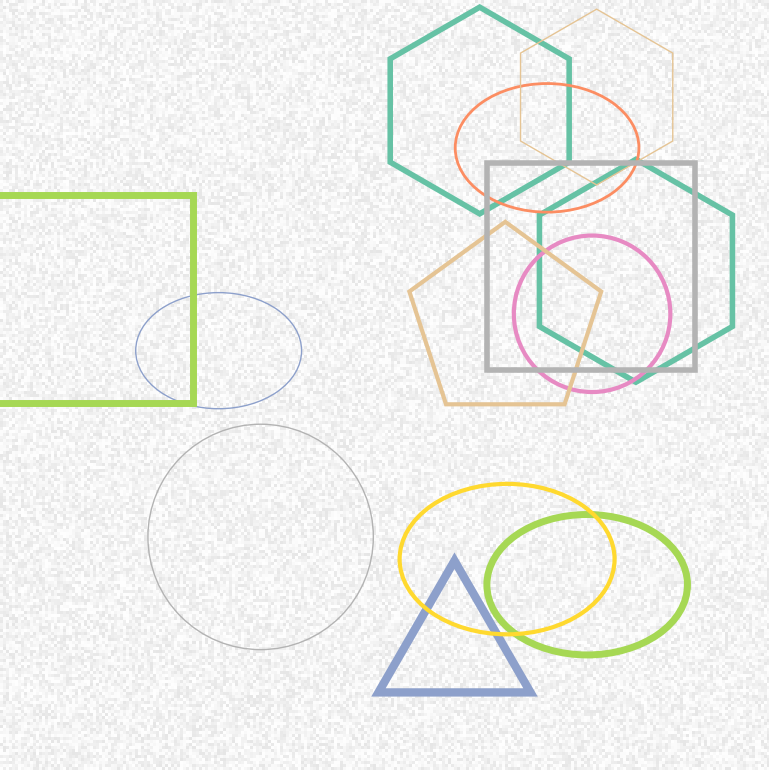[{"shape": "hexagon", "thickness": 2, "radius": 0.67, "center": [0.623, 0.857]}, {"shape": "hexagon", "thickness": 2, "radius": 0.72, "center": [0.826, 0.648]}, {"shape": "oval", "thickness": 1, "radius": 0.6, "center": [0.71, 0.808]}, {"shape": "oval", "thickness": 0.5, "radius": 0.54, "center": [0.284, 0.545]}, {"shape": "triangle", "thickness": 3, "radius": 0.57, "center": [0.59, 0.158]}, {"shape": "circle", "thickness": 1.5, "radius": 0.51, "center": [0.769, 0.592]}, {"shape": "oval", "thickness": 2.5, "radius": 0.65, "center": [0.763, 0.241]}, {"shape": "square", "thickness": 2.5, "radius": 0.67, "center": [0.116, 0.612]}, {"shape": "oval", "thickness": 1.5, "radius": 0.7, "center": [0.659, 0.274]}, {"shape": "pentagon", "thickness": 1.5, "radius": 0.65, "center": [0.656, 0.581]}, {"shape": "hexagon", "thickness": 0.5, "radius": 0.57, "center": [0.775, 0.874]}, {"shape": "square", "thickness": 2, "radius": 0.67, "center": [0.768, 0.654]}, {"shape": "circle", "thickness": 0.5, "radius": 0.73, "center": [0.338, 0.303]}]